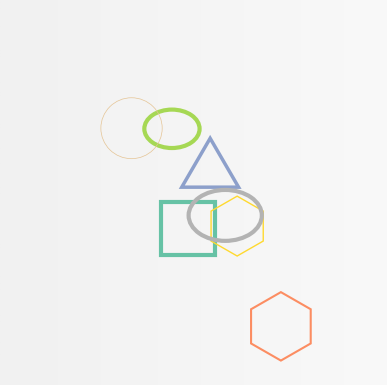[{"shape": "square", "thickness": 3, "radius": 0.35, "center": [0.485, 0.407]}, {"shape": "hexagon", "thickness": 1.5, "radius": 0.44, "center": [0.725, 0.152]}, {"shape": "triangle", "thickness": 2.5, "radius": 0.42, "center": [0.542, 0.556]}, {"shape": "oval", "thickness": 3, "radius": 0.36, "center": [0.444, 0.665]}, {"shape": "hexagon", "thickness": 1, "radius": 0.39, "center": [0.612, 0.413]}, {"shape": "circle", "thickness": 0.5, "radius": 0.4, "center": [0.339, 0.667]}, {"shape": "oval", "thickness": 3, "radius": 0.47, "center": [0.581, 0.441]}]